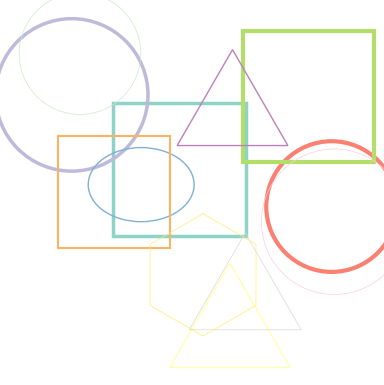[{"shape": "square", "thickness": 2.5, "radius": 0.86, "center": [0.465, 0.559]}, {"shape": "triangle", "thickness": 1, "radius": 0.9, "center": [0.597, 0.136]}, {"shape": "circle", "thickness": 2.5, "radius": 0.99, "center": [0.186, 0.753]}, {"shape": "circle", "thickness": 3, "radius": 0.85, "center": [0.861, 0.463]}, {"shape": "oval", "thickness": 1, "radius": 0.69, "center": [0.367, 0.52]}, {"shape": "square", "thickness": 1.5, "radius": 0.73, "center": [0.295, 0.501]}, {"shape": "square", "thickness": 3, "radius": 0.85, "center": [0.801, 0.748]}, {"shape": "circle", "thickness": 0.5, "radius": 0.95, "center": [0.868, 0.424]}, {"shape": "triangle", "thickness": 0.5, "radius": 0.84, "center": [0.637, 0.227]}, {"shape": "triangle", "thickness": 1, "radius": 0.83, "center": [0.604, 0.705]}, {"shape": "circle", "thickness": 0.5, "radius": 0.79, "center": [0.208, 0.861]}, {"shape": "hexagon", "thickness": 0.5, "radius": 0.79, "center": [0.527, 0.286]}]